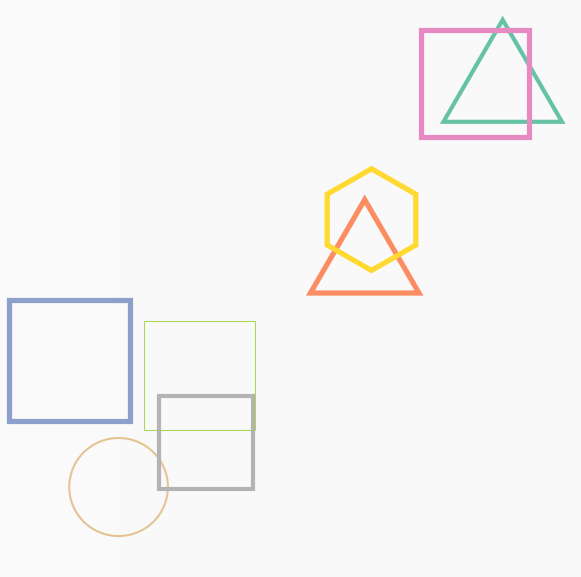[{"shape": "triangle", "thickness": 2, "radius": 0.59, "center": [0.865, 0.847]}, {"shape": "triangle", "thickness": 2.5, "radius": 0.54, "center": [0.627, 0.546]}, {"shape": "square", "thickness": 2.5, "radius": 0.52, "center": [0.12, 0.374]}, {"shape": "square", "thickness": 2.5, "radius": 0.46, "center": [0.817, 0.855]}, {"shape": "square", "thickness": 0.5, "radius": 0.48, "center": [0.343, 0.349]}, {"shape": "hexagon", "thickness": 2.5, "radius": 0.44, "center": [0.639, 0.619]}, {"shape": "circle", "thickness": 1, "radius": 0.42, "center": [0.204, 0.156]}, {"shape": "square", "thickness": 2, "radius": 0.4, "center": [0.354, 0.232]}]